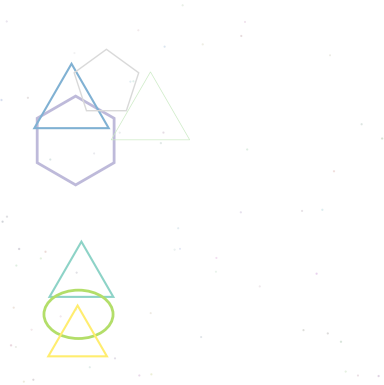[{"shape": "triangle", "thickness": 1.5, "radius": 0.48, "center": [0.211, 0.277]}, {"shape": "hexagon", "thickness": 2, "radius": 0.58, "center": [0.196, 0.635]}, {"shape": "triangle", "thickness": 1.5, "radius": 0.56, "center": [0.186, 0.723]}, {"shape": "oval", "thickness": 2, "radius": 0.45, "center": [0.204, 0.184]}, {"shape": "pentagon", "thickness": 1, "radius": 0.44, "center": [0.276, 0.784]}, {"shape": "triangle", "thickness": 0.5, "radius": 0.59, "center": [0.391, 0.696]}, {"shape": "triangle", "thickness": 1.5, "radius": 0.44, "center": [0.202, 0.118]}]